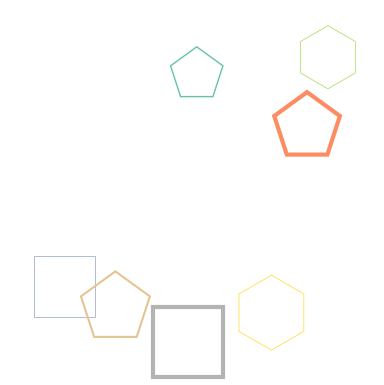[{"shape": "pentagon", "thickness": 1, "radius": 0.36, "center": [0.511, 0.807]}, {"shape": "pentagon", "thickness": 3, "radius": 0.45, "center": [0.798, 0.671]}, {"shape": "square", "thickness": 0.5, "radius": 0.4, "center": [0.167, 0.255]}, {"shape": "hexagon", "thickness": 0.5, "radius": 0.41, "center": [0.852, 0.851]}, {"shape": "hexagon", "thickness": 0.5, "radius": 0.49, "center": [0.705, 0.188]}, {"shape": "pentagon", "thickness": 1.5, "radius": 0.47, "center": [0.3, 0.201]}, {"shape": "square", "thickness": 3, "radius": 0.45, "center": [0.487, 0.112]}]